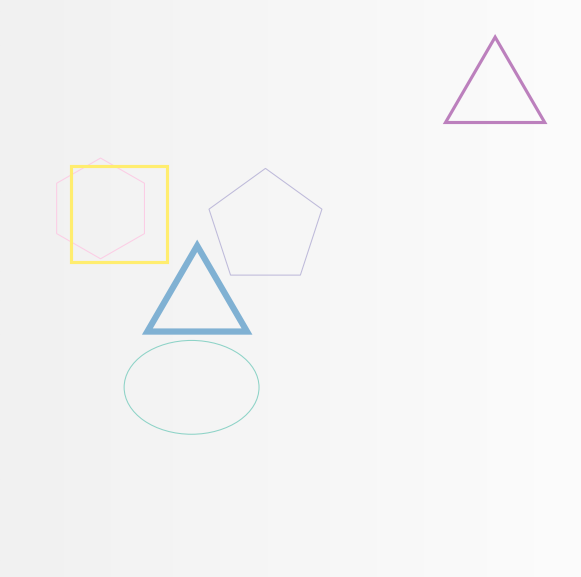[{"shape": "oval", "thickness": 0.5, "radius": 0.58, "center": [0.33, 0.328]}, {"shape": "pentagon", "thickness": 0.5, "radius": 0.51, "center": [0.457, 0.605]}, {"shape": "triangle", "thickness": 3, "radius": 0.49, "center": [0.339, 0.475]}, {"shape": "hexagon", "thickness": 0.5, "radius": 0.44, "center": [0.173, 0.638]}, {"shape": "triangle", "thickness": 1.5, "radius": 0.49, "center": [0.852, 0.836]}, {"shape": "square", "thickness": 1.5, "radius": 0.41, "center": [0.205, 0.629]}]